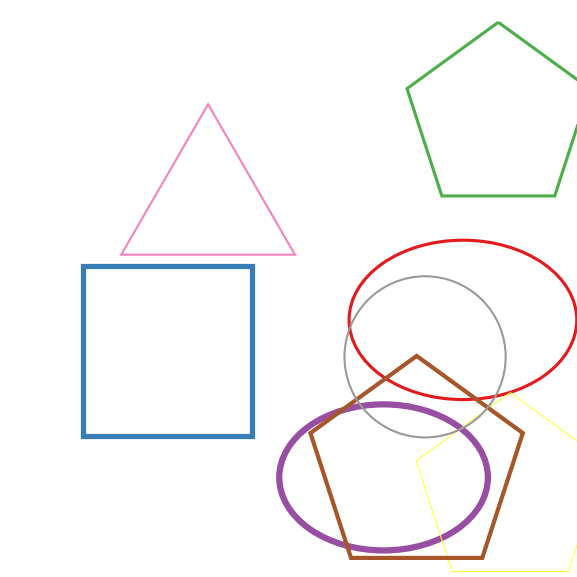[{"shape": "oval", "thickness": 1.5, "radius": 0.99, "center": [0.802, 0.445]}, {"shape": "square", "thickness": 2.5, "radius": 0.73, "center": [0.29, 0.392]}, {"shape": "pentagon", "thickness": 1.5, "radius": 0.83, "center": [0.863, 0.794]}, {"shape": "oval", "thickness": 3, "radius": 0.9, "center": [0.664, 0.172]}, {"shape": "pentagon", "thickness": 0.5, "radius": 0.86, "center": [0.884, 0.148]}, {"shape": "pentagon", "thickness": 2, "radius": 0.97, "center": [0.721, 0.189]}, {"shape": "triangle", "thickness": 1, "radius": 0.87, "center": [0.36, 0.645]}, {"shape": "circle", "thickness": 1, "radius": 0.7, "center": [0.736, 0.381]}]